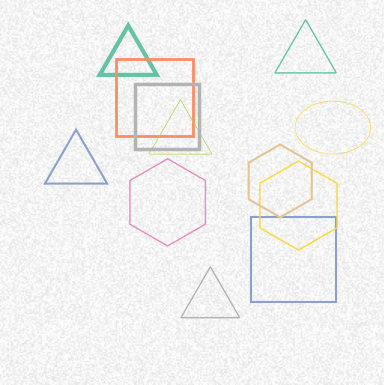[{"shape": "triangle", "thickness": 3, "radius": 0.43, "center": [0.333, 0.848]}, {"shape": "triangle", "thickness": 1, "radius": 0.46, "center": [0.794, 0.857]}, {"shape": "square", "thickness": 2, "radius": 0.5, "center": [0.401, 0.746]}, {"shape": "triangle", "thickness": 1.5, "radius": 0.47, "center": [0.198, 0.57]}, {"shape": "square", "thickness": 1.5, "radius": 0.56, "center": [0.762, 0.326]}, {"shape": "hexagon", "thickness": 1, "radius": 0.57, "center": [0.435, 0.474]}, {"shape": "triangle", "thickness": 0.5, "radius": 0.47, "center": [0.469, 0.647]}, {"shape": "hexagon", "thickness": 1, "radius": 0.58, "center": [0.775, 0.466]}, {"shape": "oval", "thickness": 0.5, "radius": 0.49, "center": [0.865, 0.669]}, {"shape": "hexagon", "thickness": 1.5, "radius": 0.47, "center": [0.728, 0.53]}, {"shape": "square", "thickness": 2.5, "radius": 0.42, "center": [0.433, 0.697]}, {"shape": "triangle", "thickness": 1, "radius": 0.44, "center": [0.546, 0.219]}]